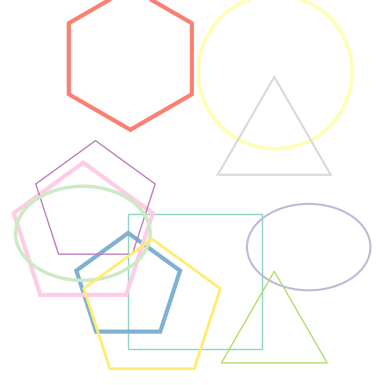[{"shape": "square", "thickness": 1, "radius": 0.87, "center": [0.507, 0.269]}, {"shape": "circle", "thickness": 2.5, "radius": 1.0, "center": [0.715, 0.813]}, {"shape": "oval", "thickness": 1.5, "radius": 0.8, "center": [0.802, 0.358]}, {"shape": "hexagon", "thickness": 3, "radius": 0.92, "center": [0.339, 0.847]}, {"shape": "pentagon", "thickness": 3, "radius": 0.71, "center": [0.333, 0.253]}, {"shape": "triangle", "thickness": 1, "radius": 0.79, "center": [0.712, 0.137]}, {"shape": "pentagon", "thickness": 3, "radius": 0.95, "center": [0.216, 0.388]}, {"shape": "triangle", "thickness": 1.5, "radius": 0.85, "center": [0.712, 0.631]}, {"shape": "pentagon", "thickness": 1, "radius": 0.82, "center": [0.248, 0.472]}, {"shape": "oval", "thickness": 2.5, "radius": 0.87, "center": [0.215, 0.394]}, {"shape": "pentagon", "thickness": 2, "radius": 0.93, "center": [0.395, 0.193]}]